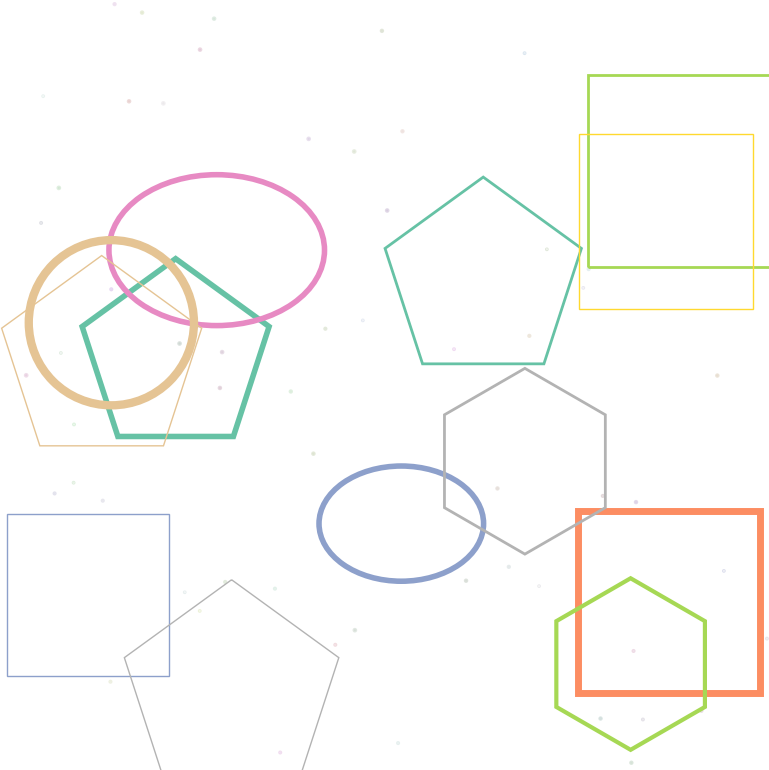[{"shape": "pentagon", "thickness": 1, "radius": 0.67, "center": [0.628, 0.636]}, {"shape": "pentagon", "thickness": 2, "radius": 0.64, "center": [0.228, 0.536]}, {"shape": "square", "thickness": 2.5, "radius": 0.59, "center": [0.869, 0.218]}, {"shape": "oval", "thickness": 2, "radius": 0.53, "center": [0.521, 0.32]}, {"shape": "square", "thickness": 0.5, "radius": 0.53, "center": [0.115, 0.227]}, {"shape": "oval", "thickness": 2, "radius": 0.7, "center": [0.281, 0.675]}, {"shape": "square", "thickness": 1, "radius": 0.62, "center": [0.889, 0.778]}, {"shape": "hexagon", "thickness": 1.5, "radius": 0.56, "center": [0.819, 0.138]}, {"shape": "square", "thickness": 0.5, "radius": 0.57, "center": [0.865, 0.713]}, {"shape": "pentagon", "thickness": 0.5, "radius": 0.68, "center": [0.132, 0.532]}, {"shape": "circle", "thickness": 3, "radius": 0.54, "center": [0.145, 0.581]}, {"shape": "pentagon", "thickness": 0.5, "radius": 0.73, "center": [0.301, 0.101]}, {"shape": "hexagon", "thickness": 1, "radius": 0.6, "center": [0.682, 0.401]}]